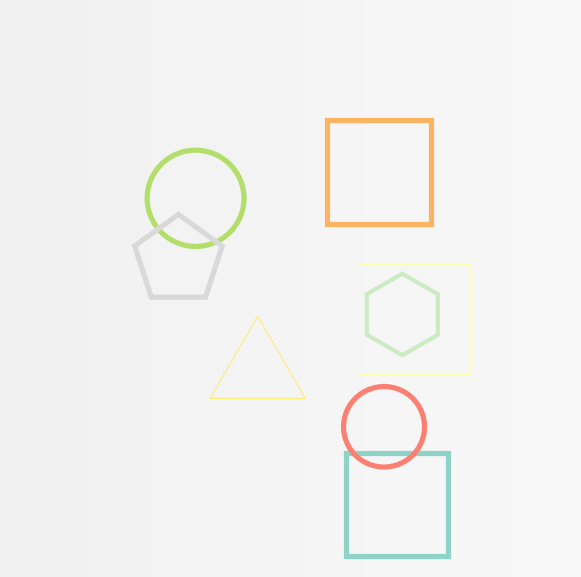[{"shape": "square", "thickness": 2.5, "radius": 0.44, "center": [0.683, 0.126]}, {"shape": "square", "thickness": 0.5, "radius": 0.48, "center": [0.713, 0.446]}, {"shape": "circle", "thickness": 2.5, "radius": 0.35, "center": [0.661, 0.26]}, {"shape": "square", "thickness": 2.5, "radius": 0.45, "center": [0.652, 0.701]}, {"shape": "circle", "thickness": 2.5, "radius": 0.42, "center": [0.336, 0.656]}, {"shape": "pentagon", "thickness": 2.5, "radius": 0.4, "center": [0.307, 0.549]}, {"shape": "hexagon", "thickness": 2, "radius": 0.35, "center": [0.692, 0.455]}, {"shape": "triangle", "thickness": 0.5, "radius": 0.47, "center": [0.443, 0.357]}]